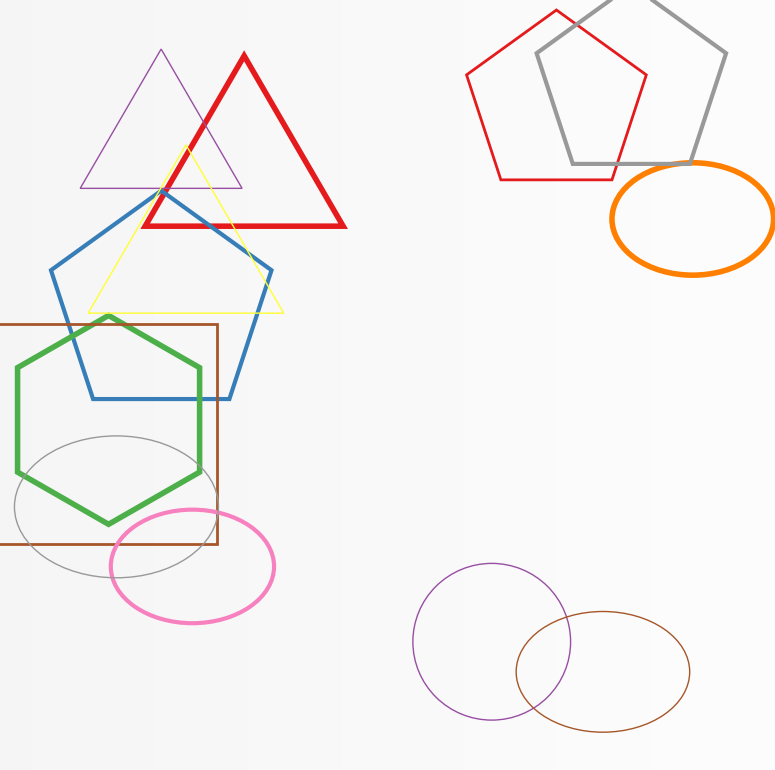[{"shape": "triangle", "thickness": 2, "radius": 0.74, "center": [0.315, 0.78]}, {"shape": "pentagon", "thickness": 1, "radius": 0.61, "center": [0.718, 0.865]}, {"shape": "pentagon", "thickness": 1.5, "radius": 0.75, "center": [0.208, 0.603]}, {"shape": "hexagon", "thickness": 2, "radius": 0.68, "center": [0.14, 0.455]}, {"shape": "circle", "thickness": 0.5, "radius": 0.51, "center": [0.634, 0.167]}, {"shape": "triangle", "thickness": 0.5, "radius": 0.6, "center": [0.208, 0.816]}, {"shape": "oval", "thickness": 2, "radius": 0.52, "center": [0.894, 0.716]}, {"shape": "triangle", "thickness": 0.5, "radius": 0.73, "center": [0.24, 0.666]}, {"shape": "square", "thickness": 1, "radius": 0.71, "center": [0.137, 0.437]}, {"shape": "oval", "thickness": 0.5, "radius": 0.56, "center": [0.778, 0.127]}, {"shape": "oval", "thickness": 1.5, "radius": 0.53, "center": [0.248, 0.264]}, {"shape": "pentagon", "thickness": 1.5, "radius": 0.64, "center": [0.815, 0.891]}, {"shape": "oval", "thickness": 0.5, "radius": 0.66, "center": [0.15, 0.342]}]